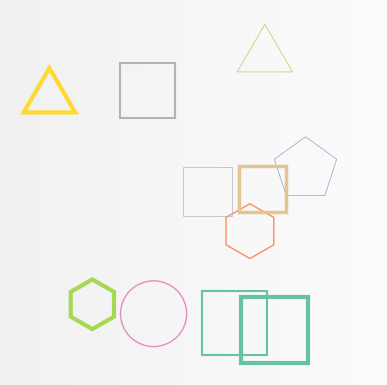[{"shape": "square", "thickness": 3, "radius": 0.43, "center": [0.708, 0.144]}, {"shape": "square", "thickness": 1.5, "radius": 0.42, "center": [0.606, 0.162]}, {"shape": "hexagon", "thickness": 1, "radius": 0.36, "center": [0.645, 0.4]}, {"shape": "pentagon", "thickness": 0.5, "radius": 0.42, "center": [0.788, 0.56]}, {"shape": "circle", "thickness": 1, "radius": 0.43, "center": [0.396, 0.185]}, {"shape": "triangle", "thickness": 0.5, "radius": 0.41, "center": [0.684, 0.854]}, {"shape": "hexagon", "thickness": 3, "radius": 0.32, "center": [0.238, 0.21]}, {"shape": "triangle", "thickness": 3, "radius": 0.38, "center": [0.128, 0.746]}, {"shape": "square", "thickness": 2.5, "radius": 0.3, "center": [0.677, 0.509]}, {"shape": "square", "thickness": 1.5, "radius": 0.35, "center": [0.381, 0.765]}, {"shape": "square", "thickness": 0.5, "radius": 0.32, "center": [0.536, 0.503]}]